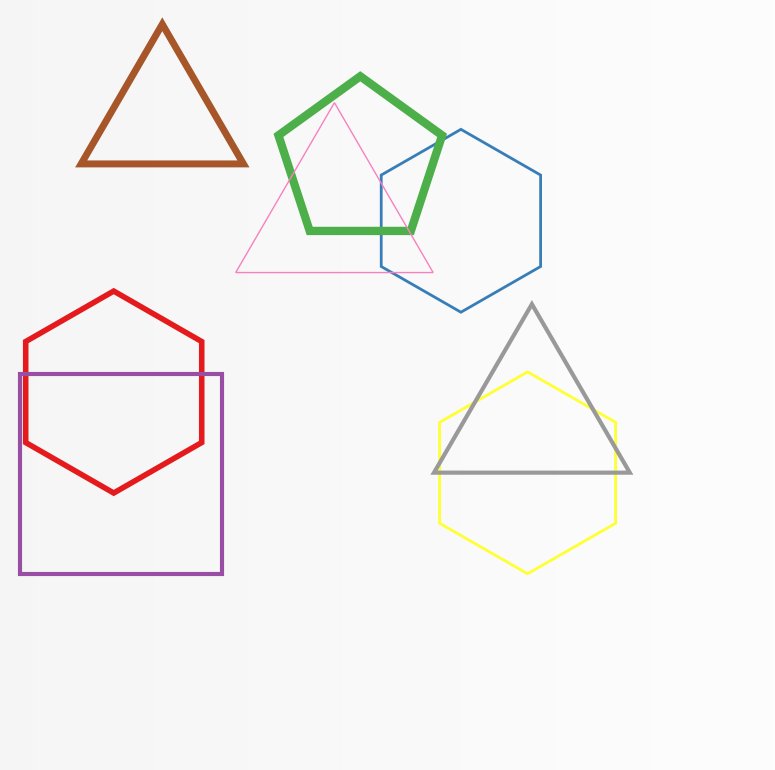[{"shape": "hexagon", "thickness": 2, "radius": 0.66, "center": [0.147, 0.491]}, {"shape": "hexagon", "thickness": 1, "radius": 0.59, "center": [0.595, 0.713]}, {"shape": "pentagon", "thickness": 3, "radius": 0.56, "center": [0.465, 0.79]}, {"shape": "square", "thickness": 1.5, "radius": 0.65, "center": [0.156, 0.384]}, {"shape": "hexagon", "thickness": 1, "radius": 0.66, "center": [0.681, 0.386]}, {"shape": "triangle", "thickness": 2.5, "radius": 0.6, "center": [0.209, 0.848]}, {"shape": "triangle", "thickness": 0.5, "radius": 0.74, "center": [0.432, 0.72]}, {"shape": "triangle", "thickness": 1.5, "radius": 0.73, "center": [0.686, 0.459]}]